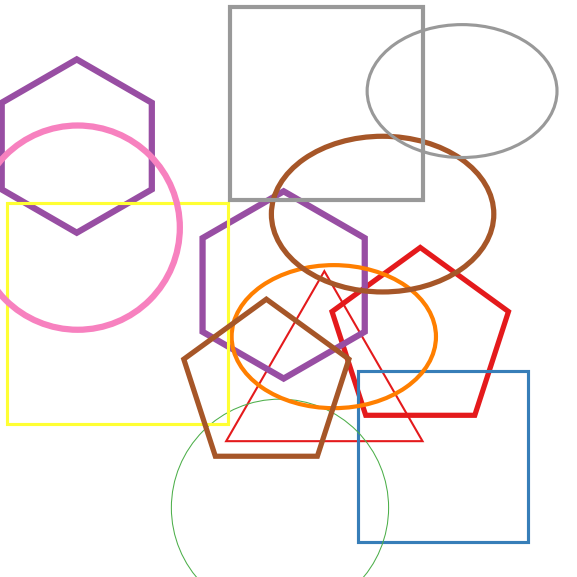[{"shape": "pentagon", "thickness": 2.5, "radius": 0.8, "center": [0.728, 0.41]}, {"shape": "triangle", "thickness": 1, "radius": 0.98, "center": [0.562, 0.333]}, {"shape": "square", "thickness": 1.5, "radius": 0.74, "center": [0.768, 0.208]}, {"shape": "circle", "thickness": 0.5, "radius": 0.94, "center": [0.485, 0.12]}, {"shape": "hexagon", "thickness": 3, "radius": 0.81, "center": [0.491, 0.506]}, {"shape": "hexagon", "thickness": 3, "radius": 0.75, "center": [0.133, 0.746]}, {"shape": "oval", "thickness": 2, "radius": 0.88, "center": [0.578, 0.416]}, {"shape": "square", "thickness": 1.5, "radius": 0.96, "center": [0.204, 0.456]}, {"shape": "pentagon", "thickness": 2.5, "radius": 0.75, "center": [0.461, 0.331]}, {"shape": "oval", "thickness": 2.5, "radius": 0.96, "center": [0.662, 0.628]}, {"shape": "circle", "thickness": 3, "radius": 0.88, "center": [0.135, 0.605]}, {"shape": "oval", "thickness": 1.5, "radius": 0.82, "center": [0.8, 0.841]}, {"shape": "square", "thickness": 2, "radius": 0.83, "center": [0.565, 0.82]}]